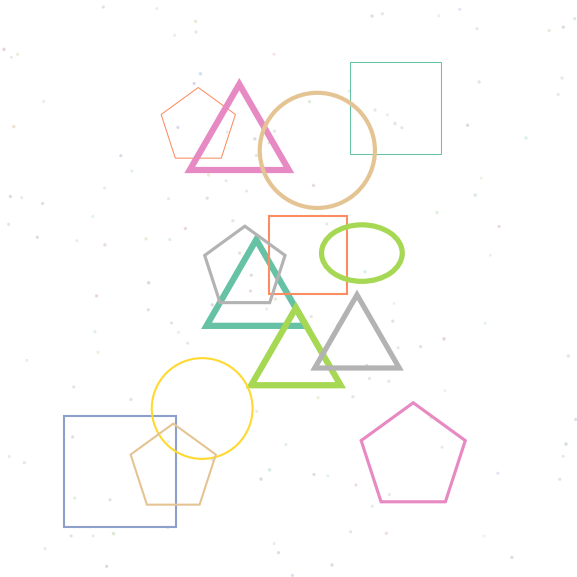[{"shape": "square", "thickness": 0.5, "radius": 0.4, "center": [0.685, 0.812]}, {"shape": "triangle", "thickness": 3, "radius": 0.5, "center": [0.444, 0.485]}, {"shape": "square", "thickness": 1, "radius": 0.34, "center": [0.533, 0.558]}, {"shape": "pentagon", "thickness": 0.5, "radius": 0.34, "center": [0.343, 0.78]}, {"shape": "square", "thickness": 1, "radius": 0.48, "center": [0.208, 0.183]}, {"shape": "triangle", "thickness": 3, "radius": 0.5, "center": [0.414, 0.754]}, {"shape": "pentagon", "thickness": 1.5, "radius": 0.47, "center": [0.716, 0.207]}, {"shape": "oval", "thickness": 2.5, "radius": 0.35, "center": [0.627, 0.561]}, {"shape": "triangle", "thickness": 3, "radius": 0.45, "center": [0.512, 0.377]}, {"shape": "circle", "thickness": 1, "radius": 0.44, "center": [0.35, 0.292]}, {"shape": "circle", "thickness": 2, "radius": 0.5, "center": [0.549, 0.739]}, {"shape": "pentagon", "thickness": 1, "radius": 0.39, "center": [0.3, 0.188]}, {"shape": "triangle", "thickness": 2.5, "radius": 0.42, "center": [0.618, 0.404]}, {"shape": "pentagon", "thickness": 1.5, "radius": 0.37, "center": [0.424, 0.534]}]